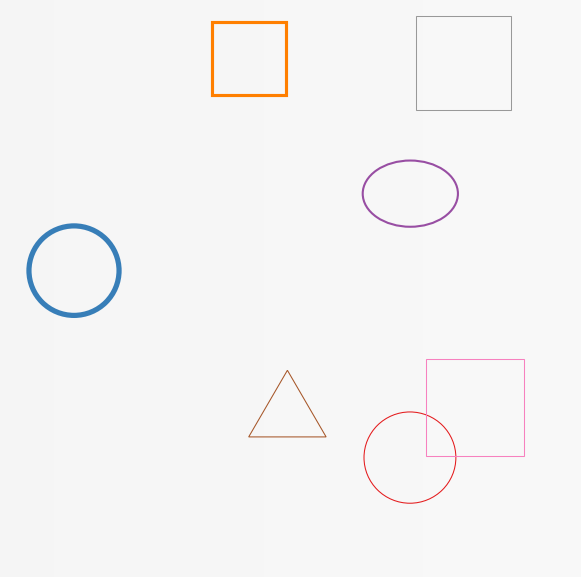[{"shape": "circle", "thickness": 0.5, "radius": 0.4, "center": [0.705, 0.207]}, {"shape": "circle", "thickness": 2.5, "radius": 0.39, "center": [0.127, 0.53]}, {"shape": "oval", "thickness": 1, "radius": 0.41, "center": [0.706, 0.664]}, {"shape": "square", "thickness": 1.5, "radius": 0.32, "center": [0.428, 0.899]}, {"shape": "triangle", "thickness": 0.5, "radius": 0.38, "center": [0.494, 0.281]}, {"shape": "square", "thickness": 0.5, "radius": 0.42, "center": [0.817, 0.294]}, {"shape": "square", "thickness": 0.5, "radius": 0.41, "center": [0.797, 0.89]}]